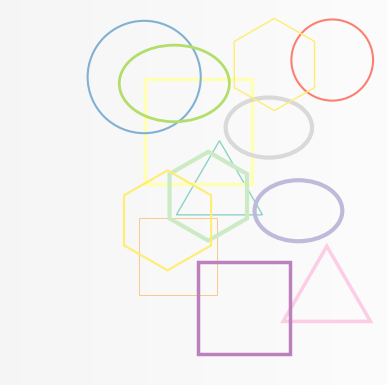[{"shape": "triangle", "thickness": 1, "radius": 0.64, "center": [0.566, 0.506]}, {"shape": "square", "thickness": 2.5, "radius": 0.69, "center": [0.513, 0.658]}, {"shape": "oval", "thickness": 3, "radius": 0.57, "center": [0.77, 0.453]}, {"shape": "circle", "thickness": 1.5, "radius": 0.53, "center": [0.857, 0.844]}, {"shape": "circle", "thickness": 1.5, "radius": 0.73, "center": [0.372, 0.8]}, {"shape": "square", "thickness": 0.5, "radius": 0.5, "center": [0.459, 0.333]}, {"shape": "oval", "thickness": 2, "radius": 0.71, "center": [0.45, 0.783]}, {"shape": "triangle", "thickness": 2.5, "radius": 0.65, "center": [0.843, 0.23]}, {"shape": "oval", "thickness": 3, "radius": 0.56, "center": [0.694, 0.669]}, {"shape": "square", "thickness": 2.5, "radius": 0.6, "center": [0.629, 0.2]}, {"shape": "hexagon", "thickness": 3, "radius": 0.58, "center": [0.537, 0.49]}, {"shape": "hexagon", "thickness": 1, "radius": 0.6, "center": [0.708, 0.832]}, {"shape": "hexagon", "thickness": 1.5, "radius": 0.65, "center": [0.432, 0.428]}]